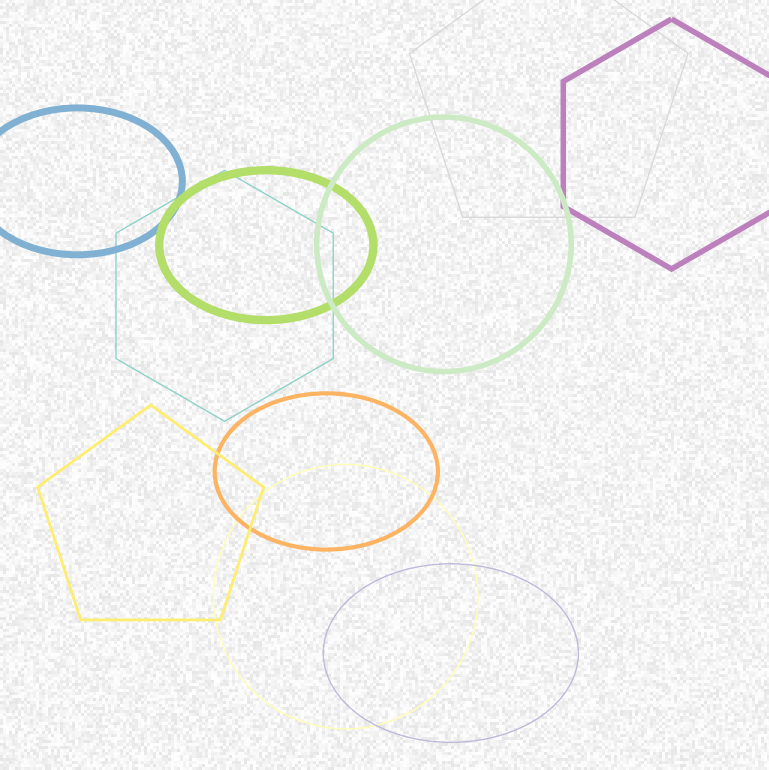[{"shape": "hexagon", "thickness": 0.5, "radius": 0.81, "center": [0.292, 0.616]}, {"shape": "circle", "thickness": 0.5, "radius": 0.86, "center": [0.449, 0.225]}, {"shape": "oval", "thickness": 0.5, "radius": 0.83, "center": [0.586, 0.152]}, {"shape": "oval", "thickness": 2.5, "radius": 0.68, "center": [0.101, 0.764]}, {"shape": "oval", "thickness": 1.5, "radius": 0.72, "center": [0.424, 0.388]}, {"shape": "oval", "thickness": 3, "radius": 0.7, "center": [0.346, 0.682]}, {"shape": "pentagon", "thickness": 0.5, "radius": 0.95, "center": [0.713, 0.872]}, {"shape": "hexagon", "thickness": 2, "radius": 0.81, "center": [0.872, 0.813]}, {"shape": "circle", "thickness": 2, "radius": 0.83, "center": [0.577, 0.683]}, {"shape": "pentagon", "thickness": 1, "radius": 0.77, "center": [0.196, 0.32]}]